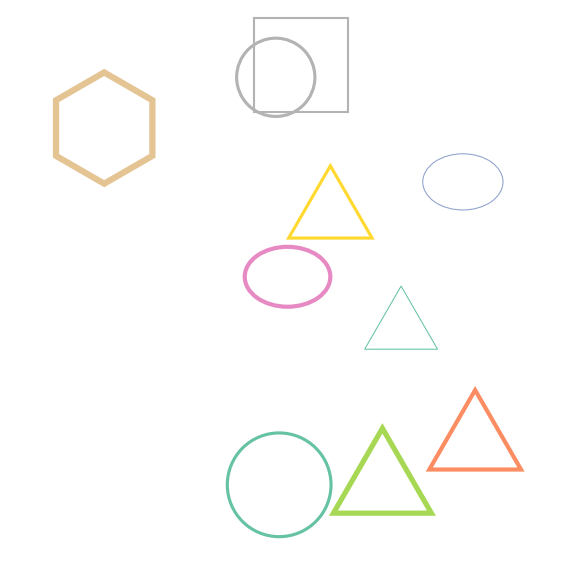[{"shape": "triangle", "thickness": 0.5, "radius": 0.36, "center": [0.695, 0.431]}, {"shape": "circle", "thickness": 1.5, "radius": 0.45, "center": [0.483, 0.16]}, {"shape": "triangle", "thickness": 2, "radius": 0.46, "center": [0.823, 0.232]}, {"shape": "oval", "thickness": 0.5, "radius": 0.35, "center": [0.802, 0.684]}, {"shape": "oval", "thickness": 2, "radius": 0.37, "center": [0.498, 0.52]}, {"shape": "triangle", "thickness": 2.5, "radius": 0.49, "center": [0.662, 0.16]}, {"shape": "triangle", "thickness": 1.5, "radius": 0.42, "center": [0.572, 0.629]}, {"shape": "hexagon", "thickness": 3, "radius": 0.48, "center": [0.18, 0.777]}, {"shape": "square", "thickness": 1, "radius": 0.41, "center": [0.521, 0.886]}, {"shape": "circle", "thickness": 1.5, "radius": 0.34, "center": [0.478, 0.865]}]